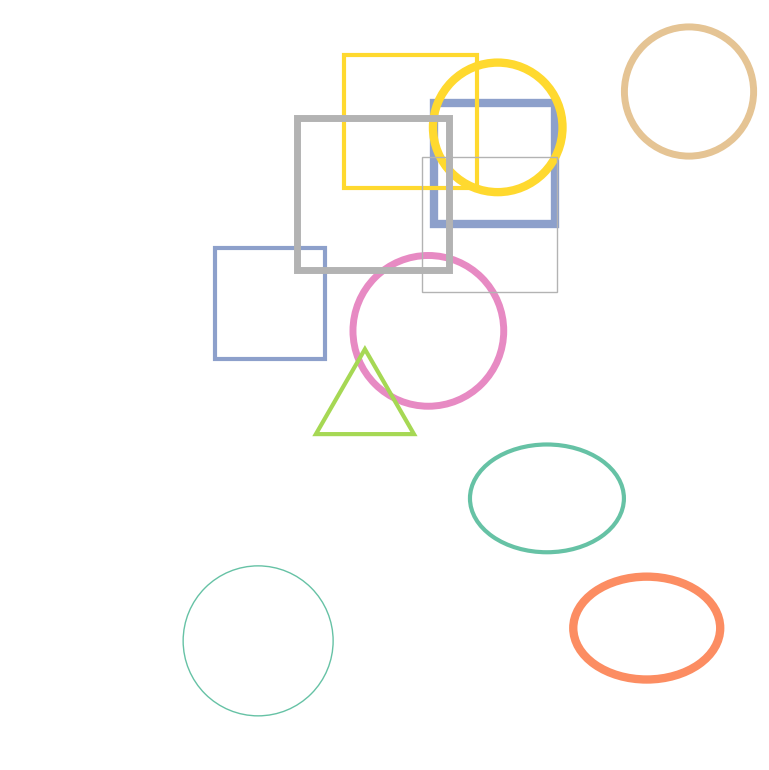[{"shape": "oval", "thickness": 1.5, "radius": 0.5, "center": [0.71, 0.353]}, {"shape": "circle", "thickness": 0.5, "radius": 0.49, "center": [0.335, 0.168]}, {"shape": "oval", "thickness": 3, "radius": 0.48, "center": [0.84, 0.184]}, {"shape": "square", "thickness": 3, "radius": 0.39, "center": [0.642, 0.788]}, {"shape": "square", "thickness": 1.5, "radius": 0.36, "center": [0.351, 0.606]}, {"shape": "circle", "thickness": 2.5, "radius": 0.49, "center": [0.556, 0.57]}, {"shape": "triangle", "thickness": 1.5, "radius": 0.37, "center": [0.474, 0.473]}, {"shape": "square", "thickness": 1.5, "radius": 0.43, "center": [0.533, 0.842]}, {"shape": "circle", "thickness": 3, "radius": 0.42, "center": [0.646, 0.835]}, {"shape": "circle", "thickness": 2.5, "radius": 0.42, "center": [0.895, 0.881]}, {"shape": "square", "thickness": 2.5, "radius": 0.49, "center": [0.485, 0.748]}, {"shape": "square", "thickness": 0.5, "radius": 0.44, "center": [0.635, 0.709]}]